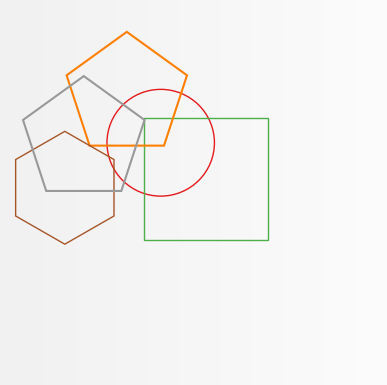[{"shape": "circle", "thickness": 1, "radius": 0.69, "center": [0.415, 0.629]}, {"shape": "square", "thickness": 1, "radius": 0.8, "center": [0.532, 0.535]}, {"shape": "pentagon", "thickness": 1.5, "radius": 0.82, "center": [0.327, 0.754]}, {"shape": "hexagon", "thickness": 1, "radius": 0.73, "center": [0.167, 0.512]}, {"shape": "pentagon", "thickness": 1.5, "radius": 0.82, "center": [0.216, 0.637]}]